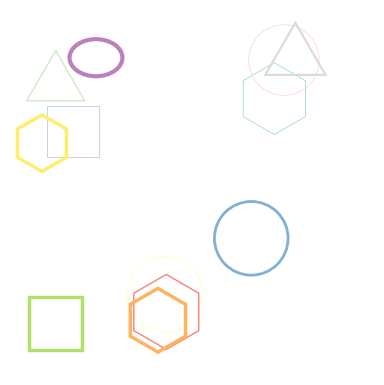[{"shape": "hexagon", "thickness": 0.5, "radius": 0.47, "center": [0.712, 0.744]}, {"shape": "circle", "thickness": 0.5, "radius": 0.49, "center": [0.428, 0.236]}, {"shape": "square", "thickness": 0.5, "radius": 0.34, "center": [0.19, 0.659]}, {"shape": "hexagon", "thickness": 1, "radius": 0.49, "center": [0.432, 0.19]}, {"shape": "circle", "thickness": 2, "radius": 0.48, "center": [0.653, 0.381]}, {"shape": "hexagon", "thickness": 2.5, "radius": 0.41, "center": [0.41, 0.168]}, {"shape": "square", "thickness": 2.5, "radius": 0.34, "center": [0.144, 0.159]}, {"shape": "circle", "thickness": 0.5, "radius": 0.46, "center": [0.737, 0.844]}, {"shape": "triangle", "thickness": 1.5, "radius": 0.45, "center": [0.767, 0.851]}, {"shape": "oval", "thickness": 3, "radius": 0.34, "center": [0.249, 0.85]}, {"shape": "triangle", "thickness": 1, "radius": 0.44, "center": [0.145, 0.782]}, {"shape": "hexagon", "thickness": 2.5, "radius": 0.37, "center": [0.109, 0.628]}]